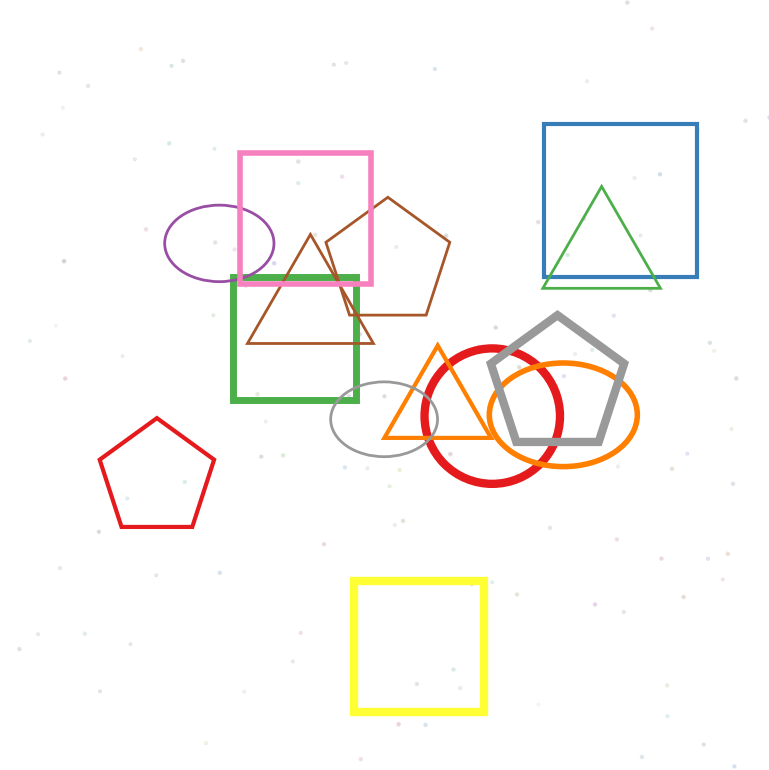[{"shape": "pentagon", "thickness": 1.5, "radius": 0.39, "center": [0.204, 0.379]}, {"shape": "circle", "thickness": 3, "radius": 0.44, "center": [0.639, 0.46]}, {"shape": "square", "thickness": 1.5, "radius": 0.5, "center": [0.806, 0.74]}, {"shape": "square", "thickness": 2.5, "radius": 0.4, "center": [0.382, 0.561]}, {"shape": "triangle", "thickness": 1, "radius": 0.44, "center": [0.781, 0.67]}, {"shape": "oval", "thickness": 1, "radius": 0.35, "center": [0.285, 0.684]}, {"shape": "triangle", "thickness": 1.5, "radius": 0.4, "center": [0.568, 0.471]}, {"shape": "oval", "thickness": 2, "radius": 0.48, "center": [0.732, 0.461]}, {"shape": "square", "thickness": 3, "radius": 0.42, "center": [0.544, 0.16]}, {"shape": "triangle", "thickness": 1, "radius": 0.47, "center": [0.403, 0.601]}, {"shape": "pentagon", "thickness": 1, "radius": 0.42, "center": [0.504, 0.659]}, {"shape": "square", "thickness": 2, "radius": 0.42, "center": [0.397, 0.716]}, {"shape": "pentagon", "thickness": 3, "radius": 0.46, "center": [0.724, 0.5]}, {"shape": "oval", "thickness": 1, "radius": 0.35, "center": [0.499, 0.455]}]